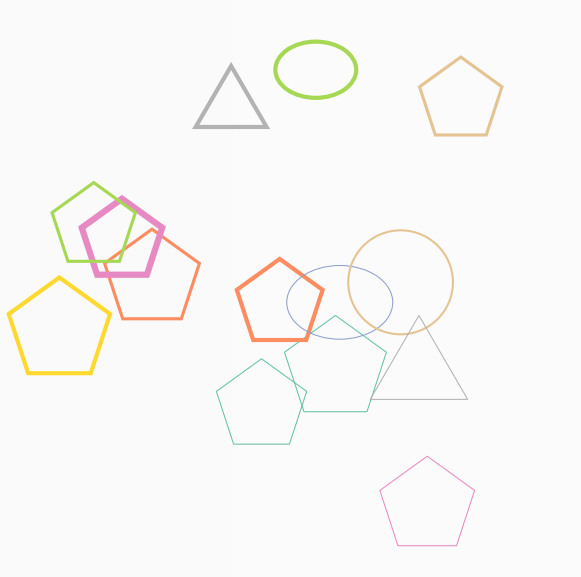[{"shape": "pentagon", "thickness": 0.5, "radius": 0.41, "center": [0.45, 0.296]}, {"shape": "pentagon", "thickness": 0.5, "radius": 0.46, "center": [0.577, 0.361]}, {"shape": "pentagon", "thickness": 1.5, "radius": 0.43, "center": [0.262, 0.517]}, {"shape": "pentagon", "thickness": 2, "radius": 0.39, "center": [0.481, 0.473]}, {"shape": "oval", "thickness": 0.5, "radius": 0.46, "center": [0.584, 0.476]}, {"shape": "pentagon", "thickness": 0.5, "radius": 0.43, "center": [0.735, 0.123]}, {"shape": "pentagon", "thickness": 3, "radius": 0.36, "center": [0.21, 0.582]}, {"shape": "oval", "thickness": 2, "radius": 0.35, "center": [0.543, 0.878]}, {"shape": "pentagon", "thickness": 1.5, "radius": 0.38, "center": [0.161, 0.608]}, {"shape": "pentagon", "thickness": 2, "radius": 0.46, "center": [0.102, 0.427]}, {"shape": "pentagon", "thickness": 1.5, "radius": 0.37, "center": [0.793, 0.826]}, {"shape": "circle", "thickness": 1, "radius": 0.45, "center": [0.689, 0.51]}, {"shape": "triangle", "thickness": 0.5, "radius": 0.48, "center": [0.721, 0.356]}, {"shape": "triangle", "thickness": 2, "radius": 0.35, "center": [0.398, 0.814]}]